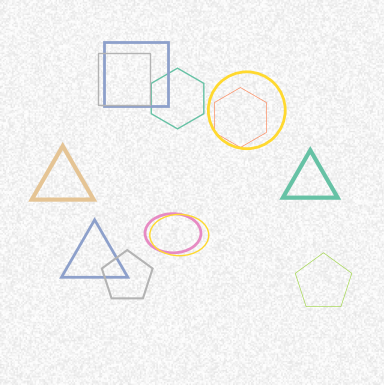[{"shape": "hexagon", "thickness": 1, "radius": 0.39, "center": [0.461, 0.744]}, {"shape": "triangle", "thickness": 3, "radius": 0.41, "center": [0.806, 0.528]}, {"shape": "hexagon", "thickness": 0.5, "radius": 0.39, "center": [0.624, 0.695]}, {"shape": "square", "thickness": 2, "radius": 0.41, "center": [0.353, 0.809]}, {"shape": "triangle", "thickness": 2, "radius": 0.5, "center": [0.246, 0.33]}, {"shape": "oval", "thickness": 2, "radius": 0.36, "center": [0.449, 0.394]}, {"shape": "pentagon", "thickness": 0.5, "radius": 0.39, "center": [0.84, 0.266]}, {"shape": "circle", "thickness": 2, "radius": 0.5, "center": [0.641, 0.714]}, {"shape": "oval", "thickness": 1, "radius": 0.38, "center": [0.466, 0.389]}, {"shape": "triangle", "thickness": 3, "radius": 0.46, "center": [0.163, 0.528]}, {"shape": "pentagon", "thickness": 1.5, "radius": 0.35, "center": [0.331, 0.281]}, {"shape": "square", "thickness": 1, "radius": 0.34, "center": [0.322, 0.794]}]